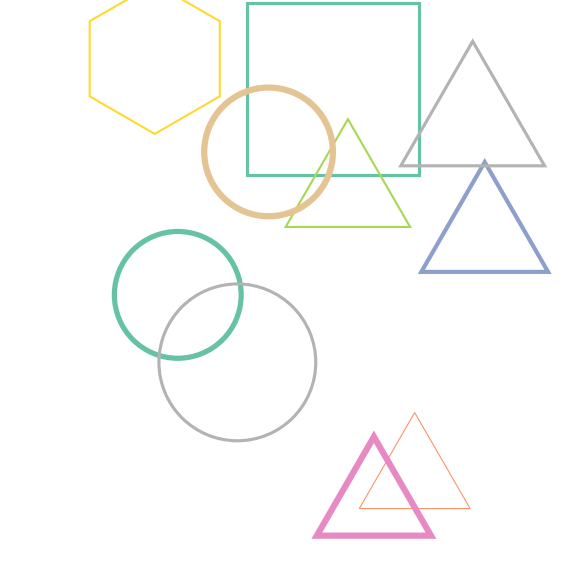[{"shape": "square", "thickness": 1.5, "radius": 0.74, "center": [0.576, 0.845]}, {"shape": "circle", "thickness": 2.5, "radius": 0.55, "center": [0.308, 0.489]}, {"shape": "triangle", "thickness": 0.5, "radius": 0.55, "center": [0.718, 0.174]}, {"shape": "triangle", "thickness": 2, "radius": 0.63, "center": [0.839, 0.592]}, {"shape": "triangle", "thickness": 3, "radius": 0.57, "center": [0.647, 0.129]}, {"shape": "triangle", "thickness": 1, "radius": 0.62, "center": [0.602, 0.668]}, {"shape": "hexagon", "thickness": 1, "radius": 0.65, "center": [0.268, 0.897]}, {"shape": "circle", "thickness": 3, "radius": 0.56, "center": [0.465, 0.736]}, {"shape": "circle", "thickness": 1.5, "radius": 0.68, "center": [0.411, 0.372]}, {"shape": "triangle", "thickness": 1.5, "radius": 0.72, "center": [0.818, 0.784]}]